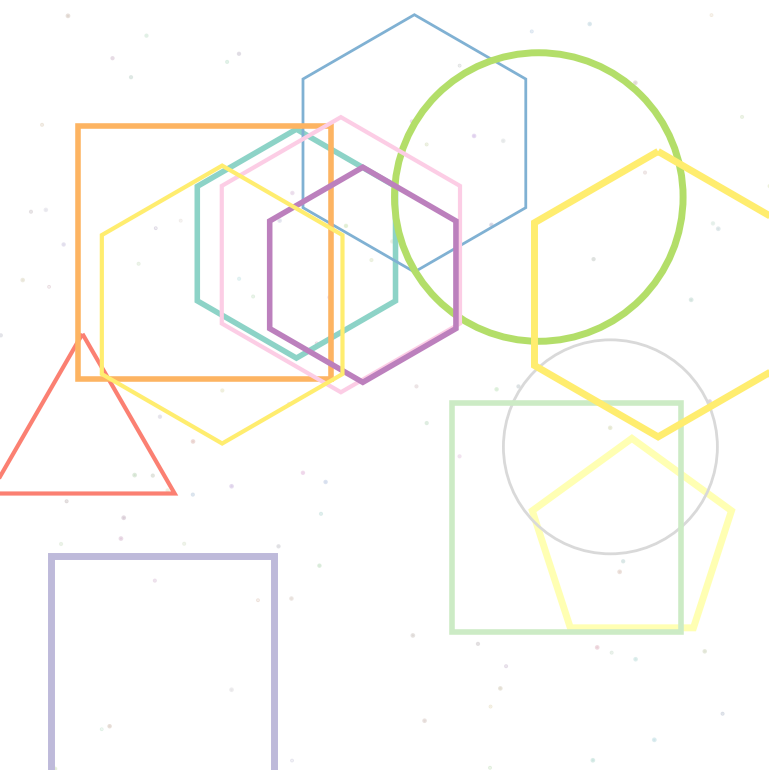[{"shape": "hexagon", "thickness": 2, "radius": 0.74, "center": [0.385, 0.684]}, {"shape": "pentagon", "thickness": 2.5, "radius": 0.68, "center": [0.821, 0.295]}, {"shape": "square", "thickness": 2.5, "radius": 0.73, "center": [0.211, 0.132]}, {"shape": "triangle", "thickness": 1.5, "radius": 0.69, "center": [0.107, 0.428]}, {"shape": "hexagon", "thickness": 1, "radius": 0.84, "center": [0.538, 0.814]}, {"shape": "square", "thickness": 2, "radius": 0.82, "center": [0.266, 0.672]}, {"shape": "circle", "thickness": 2.5, "radius": 0.94, "center": [0.7, 0.744]}, {"shape": "hexagon", "thickness": 1.5, "radius": 0.89, "center": [0.443, 0.669]}, {"shape": "circle", "thickness": 1, "radius": 0.69, "center": [0.793, 0.42]}, {"shape": "hexagon", "thickness": 2, "radius": 0.7, "center": [0.471, 0.643]}, {"shape": "square", "thickness": 2, "radius": 0.75, "center": [0.736, 0.328]}, {"shape": "hexagon", "thickness": 1.5, "radius": 0.9, "center": [0.289, 0.604]}, {"shape": "hexagon", "thickness": 2.5, "radius": 0.93, "center": [0.855, 0.618]}]